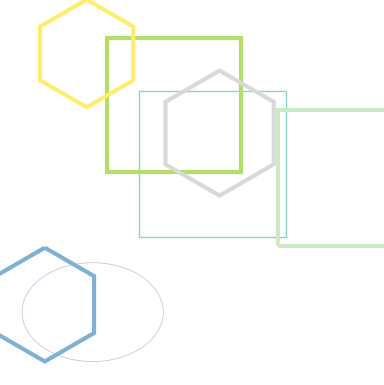[{"shape": "square", "thickness": 1, "radius": 0.95, "center": [0.552, 0.574]}, {"shape": "oval", "thickness": 0.5, "radius": 0.92, "center": [0.241, 0.189]}, {"shape": "hexagon", "thickness": 3, "radius": 0.74, "center": [0.116, 0.209]}, {"shape": "square", "thickness": 3, "radius": 0.87, "center": [0.453, 0.728]}, {"shape": "hexagon", "thickness": 3, "radius": 0.81, "center": [0.57, 0.654]}, {"shape": "square", "thickness": 3, "radius": 0.88, "center": [0.897, 0.538]}, {"shape": "hexagon", "thickness": 3, "radius": 0.7, "center": [0.225, 0.861]}]